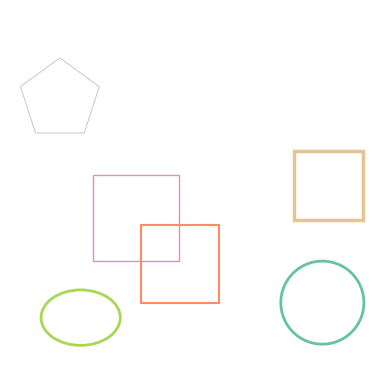[{"shape": "circle", "thickness": 2, "radius": 0.54, "center": [0.837, 0.214]}, {"shape": "square", "thickness": 1.5, "radius": 0.51, "center": [0.467, 0.314]}, {"shape": "square", "thickness": 1, "radius": 0.56, "center": [0.354, 0.434]}, {"shape": "oval", "thickness": 2, "radius": 0.51, "center": [0.209, 0.175]}, {"shape": "square", "thickness": 2.5, "radius": 0.45, "center": [0.854, 0.518]}, {"shape": "pentagon", "thickness": 0.5, "radius": 0.54, "center": [0.156, 0.742]}]